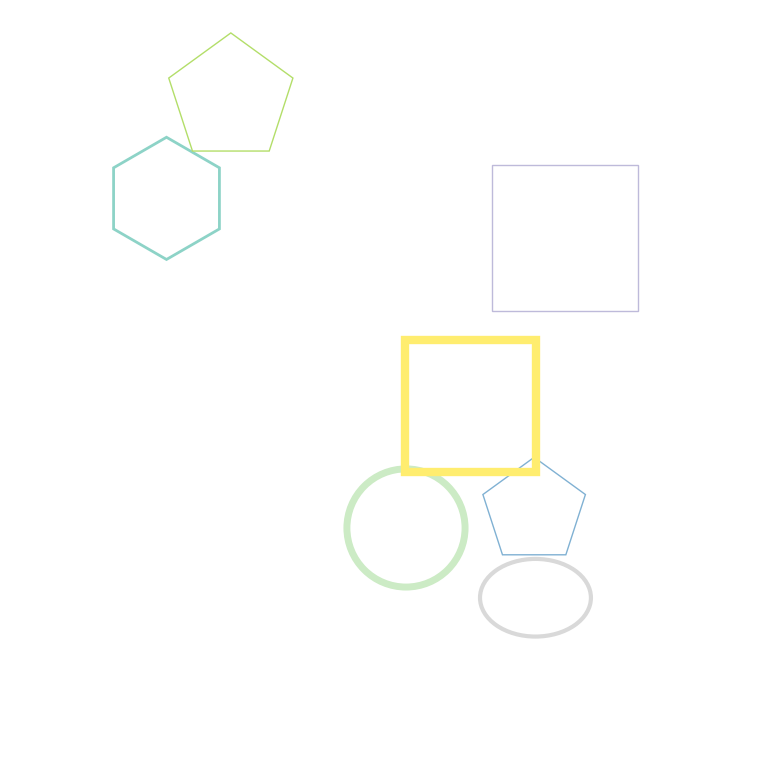[{"shape": "hexagon", "thickness": 1, "radius": 0.4, "center": [0.216, 0.742]}, {"shape": "square", "thickness": 0.5, "radius": 0.47, "center": [0.734, 0.691]}, {"shape": "pentagon", "thickness": 0.5, "radius": 0.35, "center": [0.694, 0.336]}, {"shape": "pentagon", "thickness": 0.5, "radius": 0.42, "center": [0.3, 0.872]}, {"shape": "oval", "thickness": 1.5, "radius": 0.36, "center": [0.695, 0.224]}, {"shape": "circle", "thickness": 2.5, "radius": 0.38, "center": [0.527, 0.314]}, {"shape": "square", "thickness": 3, "radius": 0.43, "center": [0.611, 0.473]}]